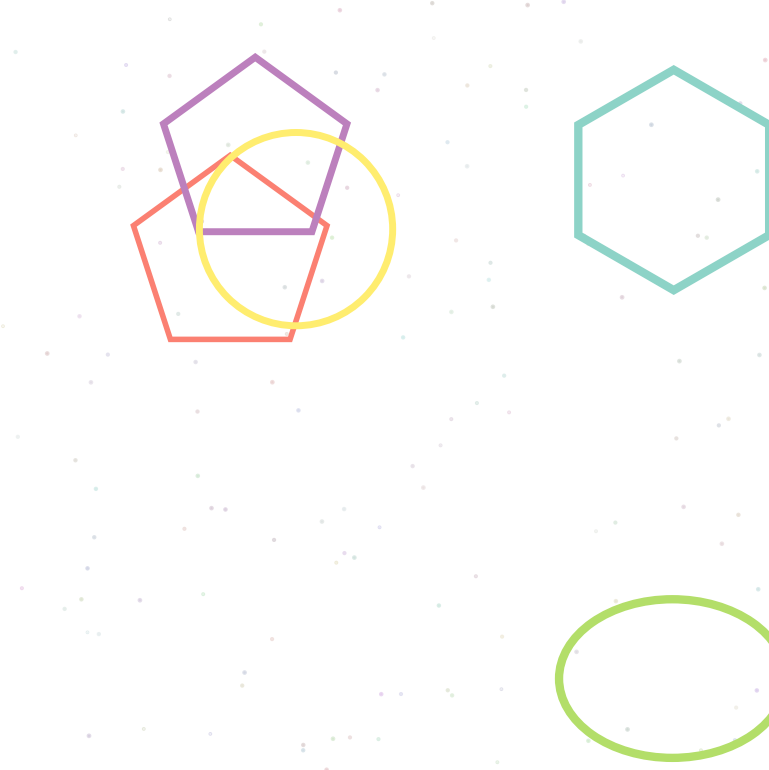[{"shape": "hexagon", "thickness": 3, "radius": 0.72, "center": [0.875, 0.766]}, {"shape": "pentagon", "thickness": 2, "radius": 0.66, "center": [0.299, 0.666]}, {"shape": "oval", "thickness": 3, "radius": 0.74, "center": [0.873, 0.119]}, {"shape": "pentagon", "thickness": 2.5, "radius": 0.63, "center": [0.331, 0.8]}, {"shape": "circle", "thickness": 2.5, "radius": 0.63, "center": [0.384, 0.702]}]